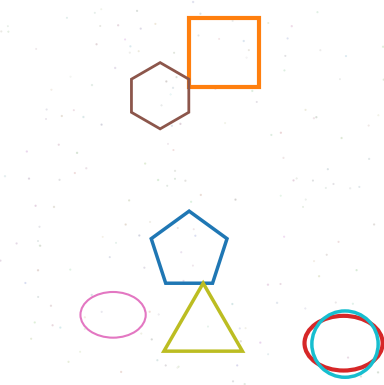[{"shape": "pentagon", "thickness": 2.5, "radius": 0.52, "center": [0.491, 0.348]}, {"shape": "square", "thickness": 3, "radius": 0.45, "center": [0.582, 0.863]}, {"shape": "oval", "thickness": 3, "radius": 0.51, "center": [0.892, 0.109]}, {"shape": "hexagon", "thickness": 2, "radius": 0.43, "center": [0.416, 0.751]}, {"shape": "oval", "thickness": 1.5, "radius": 0.42, "center": [0.294, 0.182]}, {"shape": "triangle", "thickness": 2.5, "radius": 0.59, "center": [0.528, 0.147]}, {"shape": "circle", "thickness": 2.5, "radius": 0.43, "center": [0.896, 0.106]}]